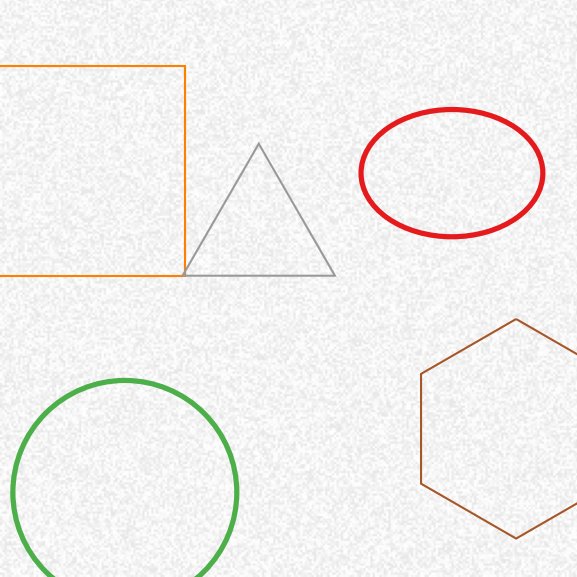[{"shape": "oval", "thickness": 2.5, "radius": 0.79, "center": [0.783, 0.699]}, {"shape": "circle", "thickness": 2.5, "radius": 0.97, "center": [0.216, 0.147]}, {"shape": "square", "thickness": 1, "radius": 0.91, "center": [0.138, 0.703]}, {"shape": "hexagon", "thickness": 1, "radius": 0.95, "center": [0.894, 0.257]}, {"shape": "triangle", "thickness": 1, "radius": 0.76, "center": [0.448, 0.598]}]